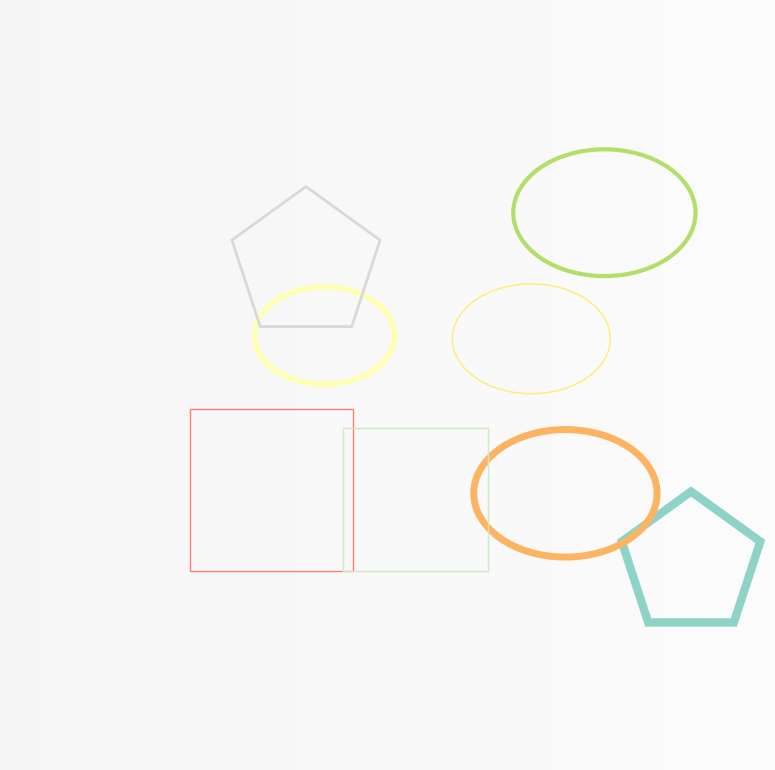[{"shape": "pentagon", "thickness": 3, "radius": 0.47, "center": [0.892, 0.268]}, {"shape": "oval", "thickness": 2, "radius": 0.45, "center": [0.419, 0.564]}, {"shape": "square", "thickness": 0.5, "radius": 0.53, "center": [0.35, 0.363]}, {"shape": "oval", "thickness": 2.5, "radius": 0.59, "center": [0.73, 0.359]}, {"shape": "oval", "thickness": 1.5, "radius": 0.59, "center": [0.78, 0.724]}, {"shape": "pentagon", "thickness": 1, "radius": 0.5, "center": [0.395, 0.657]}, {"shape": "square", "thickness": 0.5, "radius": 0.47, "center": [0.536, 0.351]}, {"shape": "oval", "thickness": 0.5, "radius": 0.51, "center": [0.686, 0.56]}]